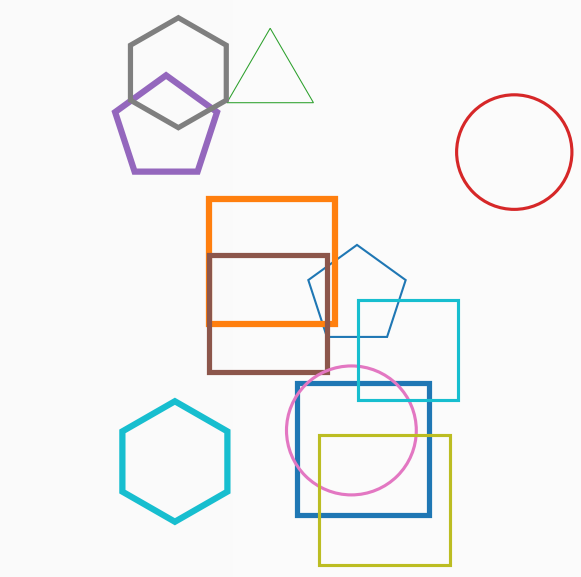[{"shape": "square", "thickness": 2.5, "radius": 0.57, "center": [0.625, 0.222]}, {"shape": "pentagon", "thickness": 1, "radius": 0.44, "center": [0.614, 0.487]}, {"shape": "square", "thickness": 3, "radius": 0.54, "center": [0.468, 0.546]}, {"shape": "triangle", "thickness": 0.5, "radius": 0.43, "center": [0.465, 0.864]}, {"shape": "circle", "thickness": 1.5, "radius": 0.5, "center": [0.885, 0.736]}, {"shape": "pentagon", "thickness": 3, "radius": 0.46, "center": [0.286, 0.777]}, {"shape": "square", "thickness": 2.5, "radius": 0.51, "center": [0.461, 0.457]}, {"shape": "circle", "thickness": 1.5, "radius": 0.56, "center": [0.605, 0.254]}, {"shape": "hexagon", "thickness": 2.5, "radius": 0.48, "center": [0.307, 0.873]}, {"shape": "square", "thickness": 1.5, "radius": 0.56, "center": [0.662, 0.133]}, {"shape": "square", "thickness": 1.5, "radius": 0.43, "center": [0.702, 0.393]}, {"shape": "hexagon", "thickness": 3, "radius": 0.52, "center": [0.301, 0.2]}]